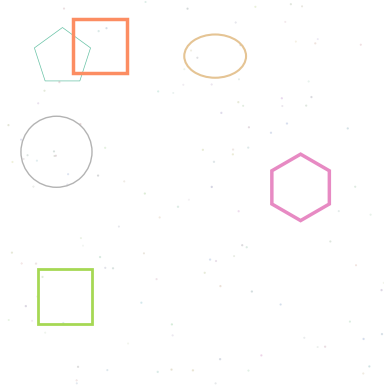[{"shape": "pentagon", "thickness": 0.5, "radius": 0.38, "center": [0.162, 0.852]}, {"shape": "square", "thickness": 2.5, "radius": 0.35, "center": [0.26, 0.88]}, {"shape": "hexagon", "thickness": 2.5, "radius": 0.43, "center": [0.781, 0.513]}, {"shape": "square", "thickness": 2, "radius": 0.35, "center": [0.169, 0.229]}, {"shape": "oval", "thickness": 1.5, "radius": 0.4, "center": [0.559, 0.854]}, {"shape": "circle", "thickness": 1, "radius": 0.46, "center": [0.147, 0.606]}]